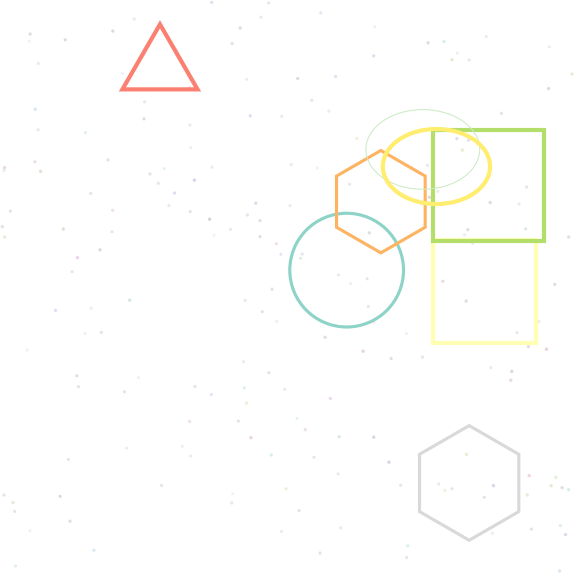[{"shape": "circle", "thickness": 1.5, "radius": 0.49, "center": [0.6, 0.531]}, {"shape": "square", "thickness": 2, "radius": 0.44, "center": [0.839, 0.494]}, {"shape": "triangle", "thickness": 2, "radius": 0.38, "center": [0.277, 0.882]}, {"shape": "hexagon", "thickness": 1.5, "radius": 0.44, "center": [0.659, 0.65]}, {"shape": "square", "thickness": 2, "radius": 0.48, "center": [0.845, 0.678]}, {"shape": "hexagon", "thickness": 1.5, "radius": 0.5, "center": [0.812, 0.163]}, {"shape": "oval", "thickness": 0.5, "radius": 0.49, "center": [0.732, 0.74]}, {"shape": "oval", "thickness": 2, "radius": 0.46, "center": [0.756, 0.711]}]